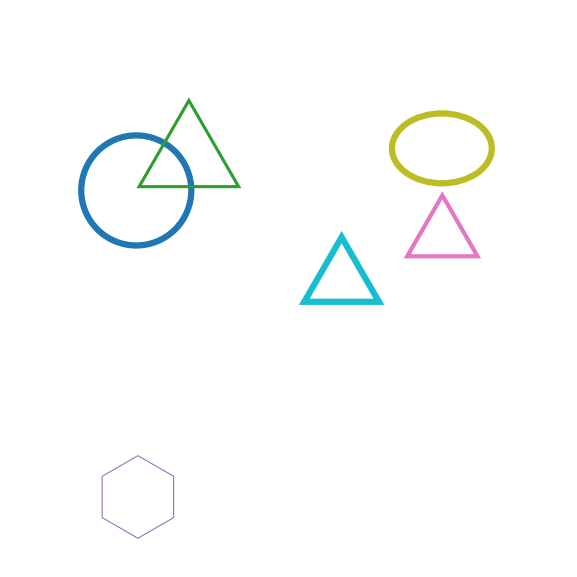[{"shape": "circle", "thickness": 3, "radius": 0.48, "center": [0.236, 0.669]}, {"shape": "triangle", "thickness": 1.5, "radius": 0.5, "center": [0.327, 0.726]}, {"shape": "hexagon", "thickness": 0.5, "radius": 0.36, "center": [0.239, 0.139]}, {"shape": "triangle", "thickness": 2, "radius": 0.35, "center": [0.766, 0.591]}, {"shape": "oval", "thickness": 3, "radius": 0.43, "center": [0.765, 0.742]}, {"shape": "triangle", "thickness": 3, "radius": 0.37, "center": [0.592, 0.514]}]